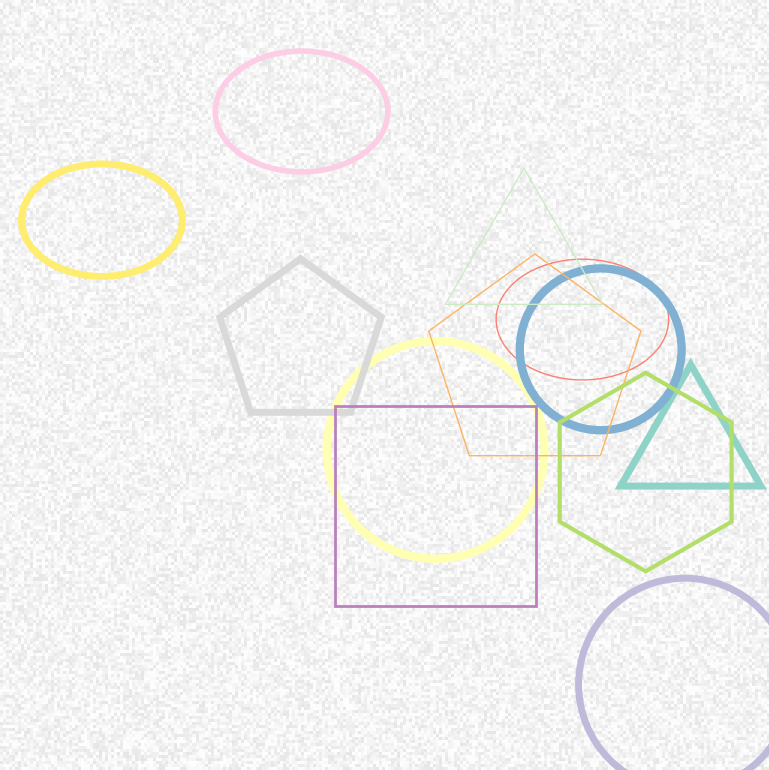[{"shape": "triangle", "thickness": 2.5, "radius": 0.53, "center": [0.897, 0.421]}, {"shape": "circle", "thickness": 3, "radius": 0.71, "center": [0.566, 0.416]}, {"shape": "circle", "thickness": 2.5, "radius": 0.69, "center": [0.889, 0.111]}, {"shape": "oval", "thickness": 0.5, "radius": 0.56, "center": [0.756, 0.585]}, {"shape": "circle", "thickness": 3, "radius": 0.53, "center": [0.78, 0.546]}, {"shape": "pentagon", "thickness": 0.5, "radius": 0.72, "center": [0.695, 0.525]}, {"shape": "hexagon", "thickness": 1.5, "radius": 0.64, "center": [0.838, 0.387]}, {"shape": "oval", "thickness": 2, "radius": 0.56, "center": [0.392, 0.855]}, {"shape": "pentagon", "thickness": 2.5, "radius": 0.55, "center": [0.39, 0.554]}, {"shape": "square", "thickness": 1, "radius": 0.65, "center": [0.566, 0.343]}, {"shape": "triangle", "thickness": 0.5, "radius": 0.59, "center": [0.68, 0.664]}, {"shape": "oval", "thickness": 2.5, "radius": 0.52, "center": [0.132, 0.714]}]